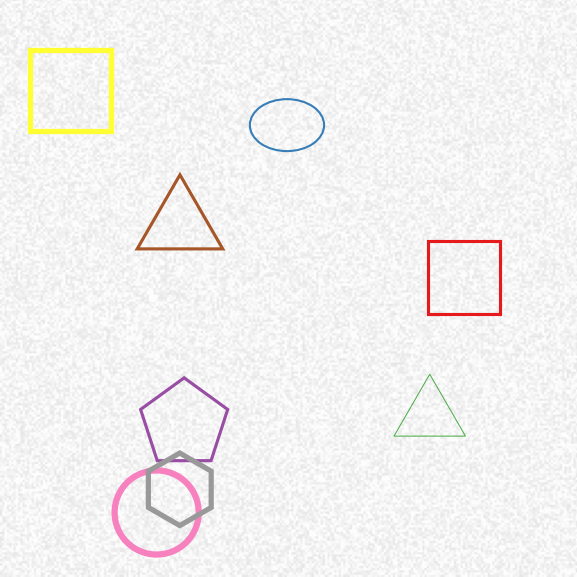[{"shape": "square", "thickness": 1.5, "radius": 0.31, "center": [0.803, 0.519]}, {"shape": "oval", "thickness": 1, "radius": 0.32, "center": [0.497, 0.782]}, {"shape": "triangle", "thickness": 0.5, "radius": 0.36, "center": [0.744, 0.28]}, {"shape": "pentagon", "thickness": 1.5, "radius": 0.4, "center": [0.319, 0.266]}, {"shape": "square", "thickness": 2.5, "radius": 0.35, "center": [0.122, 0.843]}, {"shape": "triangle", "thickness": 1.5, "radius": 0.43, "center": [0.312, 0.611]}, {"shape": "circle", "thickness": 3, "radius": 0.36, "center": [0.271, 0.112]}, {"shape": "hexagon", "thickness": 2.5, "radius": 0.31, "center": [0.311, 0.152]}]